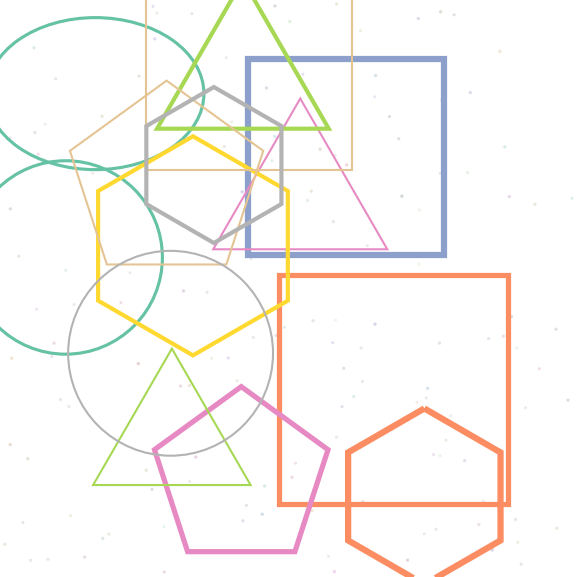[{"shape": "circle", "thickness": 1.5, "radius": 0.84, "center": [0.114, 0.553]}, {"shape": "oval", "thickness": 1.5, "radius": 0.94, "center": [0.165, 0.837]}, {"shape": "hexagon", "thickness": 3, "radius": 0.76, "center": [0.735, 0.14]}, {"shape": "square", "thickness": 2.5, "radius": 0.99, "center": [0.681, 0.325]}, {"shape": "square", "thickness": 3, "radius": 0.85, "center": [0.599, 0.728]}, {"shape": "triangle", "thickness": 1, "radius": 0.87, "center": [0.52, 0.654]}, {"shape": "pentagon", "thickness": 2.5, "radius": 0.79, "center": [0.418, 0.172]}, {"shape": "triangle", "thickness": 2, "radius": 0.86, "center": [0.421, 0.862]}, {"shape": "triangle", "thickness": 1, "radius": 0.79, "center": [0.298, 0.238]}, {"shape": "hexagon", "thickness": 2, "radius": 0.95, "center": [0.334, 0.573]}, {"shape": "square", "thickness": 1, "radius": 0.89, "center": [0.431, 0.883]}, {"shape": "pentagon", "thickness": 1, "radius": 0.88, "center": [0.288, 0.684]}, {"shape": "hexagon", "thickness": 2, "radius": 0.68, "center": [0.37, 0.713]}, {"shape": "circle", "thickness": 1, "radius": 0.89, "center": [0.295, 0.387]}]